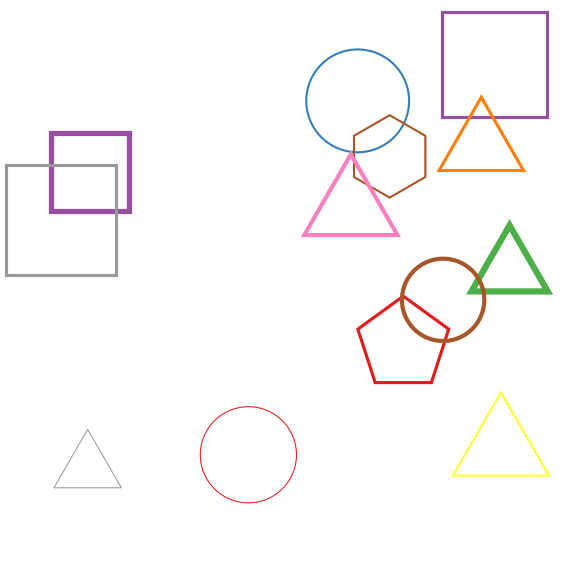[{"shape": "pentagon", "thickness": 1.5, "radius": 0.41, "center": [0.698, 0.404]}, {"shape": "circle", "thickness": 0.5, "radius": 0.42, "center": [0.43, 0.212]}, {"shape": "circle", "thickness": 1, "radius": 0.45, "center": [0.619, 0.824]}, {"shape": "triangle", "thickness": 3, "radius": 0.38, "center": [0.882, 0.533]}, {"shape": "square", "thickness": 2.5, "radius": 0.34, "center": [0.156, 0.701]}, {"shape": "square", "thickness": 1.5, "radius": 0.45, "center": [0.856, 0.887]}, {"shape": "triangle", "thickness": 1.5, "radius": 0.42, "center": [0.833, 0.746]}, {"shape": "triangle", "thickness": 1, "radius": 0.48, "center": [0.867, 0.224]}, {"shape": "circle", "thickness": 2, "radius": 0.36, "center": [0.767, 0.48]}, {"shape": "hexagon", "thickness": 1, "radius": 0.36, "center": [0.675, 0.728]}, {"shape": "triangle", "thickness": 2, "radius": 0.47, "center": [0.608, 0.639]}, {"shape": "triangle", "thickness": 0.5, "radius": 0.34, "center": [0.152, 0.188]}, {"shape": "square", "thickness": 1.5, "radius": 0.48, "center": [0.106, 0.618]}]